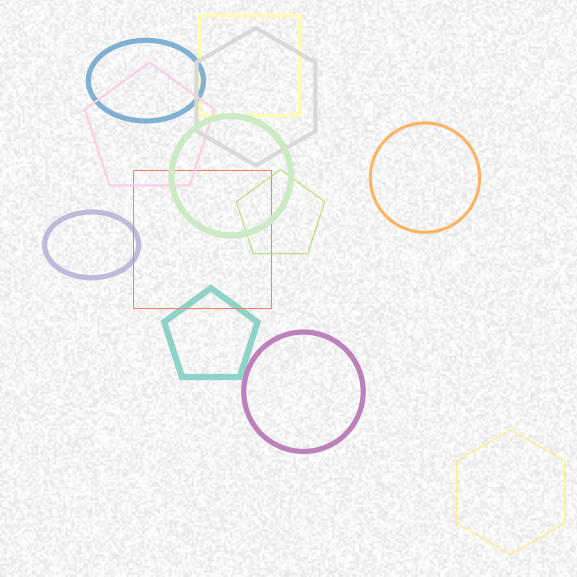[{"shape": "pentagon", "thickness": 3, "radius": 0.43, "center": [0.365, 0.415]}, {"shape": "square", "thickness": 1.5, "radius": 0.43, "center": [0.431, 0.886]}, {"shape": "oval", "thickness": 2.5, "radius": 0.41, "center": [0.159, 0.575]}, {"shape": "square", "thickness": 0.5, "radius": 0.6, "center": [0.35, 0.585]}, {"shape": "oval", "thickness": 2.5, "radius": 0.5, "center": [0.253, 0.859]}, {"shape": "circle", "thickness": 1.5, "radius": 0.47, "center": [0.736, 0.692]}, {"shape": "pentagon", "thickness": 0.5, "radius": 0.4, "center": [0.486, 0.625]}, {"shape": "pentagon", "thickness": 1, "radius": 0.59, "center": [0.259, 0.773]}, {"shape": "hexagon", "thickness": 2, "radius": 0.59, "center": [0.443, 0.832]}, {"shape": "circle", "thickness": 2.5, "radius": 0.52, "center": [0.526, 0.321]}, {"shape": "circle", "thickness": 3, "radius": 0.52, "center": [0.4, 0.695]}, {"shape": "hexagon", "thickness": 0.5, "radius": 0.54, "center": [0.885, 0.147]}]